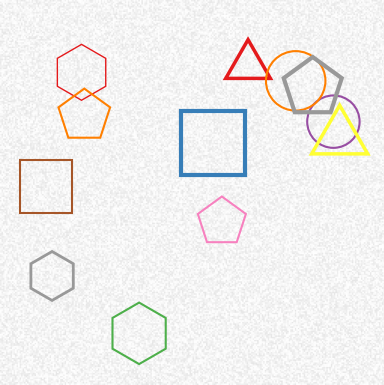[{"shape": "hexagon", "thickness": 1, "radius": 0.36, "center": [0.212, 0.812]}, {"shape": "triangle", "thickness": 2.5, "radius": 0.34, "center": [0.644, 0.83]}, {"shape": "square", "thickness": 3, "radius": 0.42, "center": [0.553, 0.628]}, {"shape": "hexagon", "thickness": 1.5, "radius": 0.4, "center": [0.361, 0.134]}, {"shape": "circle", "thickness": 1.5, "radius": 0.34, "center": [0.866, 0.684]}, {"shape": "circle", "thickness": 1.5, "radius": 0.39, "center": [0.768, 0.79]}, {"shape": "pentagon", "thickness": 1.5, "radius": 0.35, "center": [0.219, 0.699]}, {"shape": "triangle", "thickness": 2.5, "radius": 0.42, "center": [0.882, 0.642]}, {"shape": "square", "thickness": 1.5, "radius": 0.34, "center": [0.119, 0.515]}, {"shape": "pentagon", "thickness": 1.5, "radius": 0.33, "center": [0.576, 0.424]}, {"shape": "hexagon", "thickness": 2, "radius": 0.32, "center": [0.135, 0.283]}, {"shape": "pentagon", "thickness": 3, "radius": 0.4, "center": [0.812, 0.773]}]